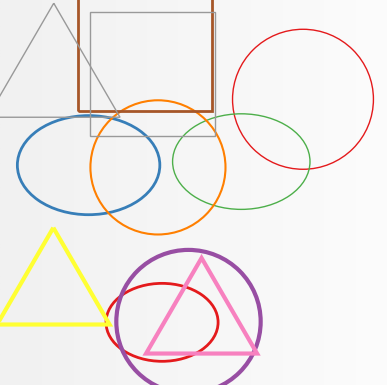[{"shape": "circle", "thickness": 1, "radius": 0.91, "center": [0.782, 0.742]}, {"shape": "oval", "thickness": 2, "radius": 0.72, "center": [0.418, 0.163]}, {"shape": "oval", "thickness": 2, "radius": 0.92, "center": [0.229, 0.571]}, {"shape": "oval", "thickness": 1, "radius": 0.89, "center": [0.623, 0.58]}, {"shape": "circle", "thickness": 3, "radius": 0.93, "center": [0.486, 0.165]}, {"shape": "circle", "thickness": 1.5, "radius": 0.87, "center": [0.408, 0.565]}, {"shape": "triangle", "thickness": 3, "radius": 0.84, "center": [0.138, 0.241]}, {"shape": "square", "thickness": 2, "radius": 0.87, "center": [0.374, 0.885]}, {"shape": "triangle", "thickness": 3, "radius": 0.83, "center": [0.52, 0.164]}, {"shape": "square", "thickness": 1, "radius": 0.8, "center": [0.393, 0.807]}, {"shape": "triangle", "thickness": 1, "radius": 0.99, "center": [0.139, 0.794]}]